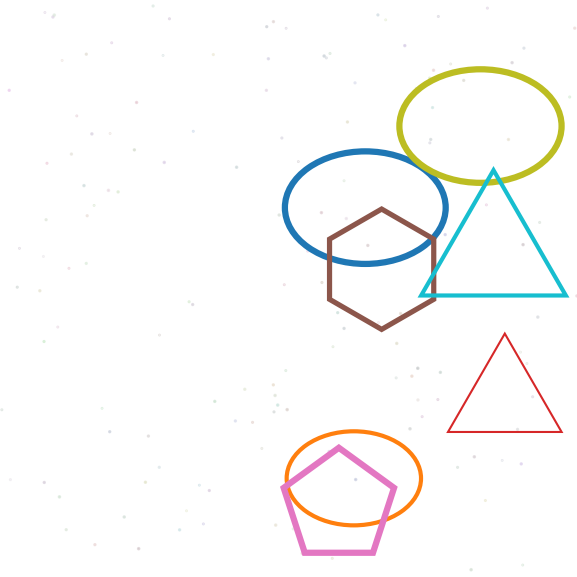[{"shape": "oval", "thickness": 3, "radius": 0.7, "center": [0.633, 0.64]}, {"shape": "oval", "thickness": 2, "radius": 0.58, "center": [0.613, 0.171]}, {"shape": "triangle", "thickness": 1, "radius": 0.57, "center": [0.874, 0.308]}, {"shape": "hexagon", "thickness": 2.5, "radius": 0.52, "center": [0.661, 0.533]}, {"shape": "pentagon", "thickness": 3, "radius": 0.5, "center": [0.587, 0.123]}, {"shape": "oval", "thickness": 3, "radius": 0.7, "center": [0.832, 0.781]}, {"shape": "triangle", "thickness": 2, "radius": 0.72, "center": [0.855, 0.56]}]